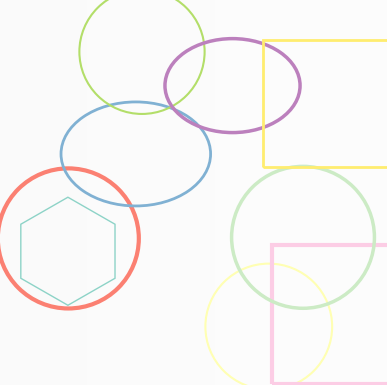[{"shape": "hexagon", "thickness": 1, "radius": 0.7, "center": [0.175, 0.347]}, {"shape": "circle", "thickness": 1.5, "radius": 0.82, "center": [0.694, 0.152]}, {"shape": "circle", "thickness": 3, "radius": 0.91, "center": [0.176, 0.381]}, {"shape": "oval", "thickness": 2, "radius": 0.96, "center": [0.35, 0.6]}, {"shape": "circle", "thickness": 1.5, "radius": 0.81, "center": [0.366, 0.866]}, {"shape": "square", "thickness": 3, "radius": 0.91, "center": [0.884, 0.183]}, {"shape": "oval", "thickness": 2.5, "radius": 0.87, "center": [0.6, 0.778]}, {"shape": "circle", "thickness": 2.5, "radius": 0.92, "center": [0.782, 0.384]}, {"shape": "square", "thickness": 2, "radius": 0.83, "center": [0.845, 0.731]}]